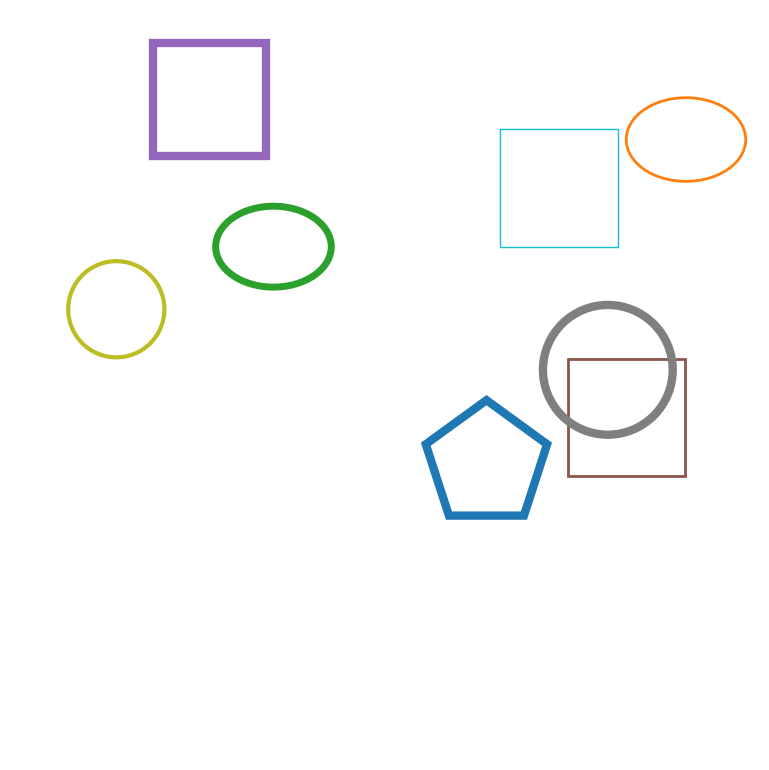[{"shape": "pentagon", "thickness": 3, "radius": 0.41, "center": [0.632, 0.397]}, {"shape": "oval", "thickness": 1, "radius": 0.39, "center": [0.891, 0.819]}, {"shape": "oval", "thickness": 2.5, "radius": 0.38, "center": [0.355, 0.68]}, {"shape": "square", "thickness": 3, "radius": 0.37, "center": [0.273, 0.871]}, {"shape": "square", "thickness": 1, "radius": 0.38, "center": [0.814, 0.458]}, {"shape": "circle", "thickness": 3, "radius": 0.42, "center": [0.789, 0.52]}, {"shape": "circle", "thickness": 1.5, "radius": 0.31, "center": [0.151, 0.598]}, {"shape": "square", "thickness": 0.5, "radius": 0.38, "center": [0.726, 0.756]}]